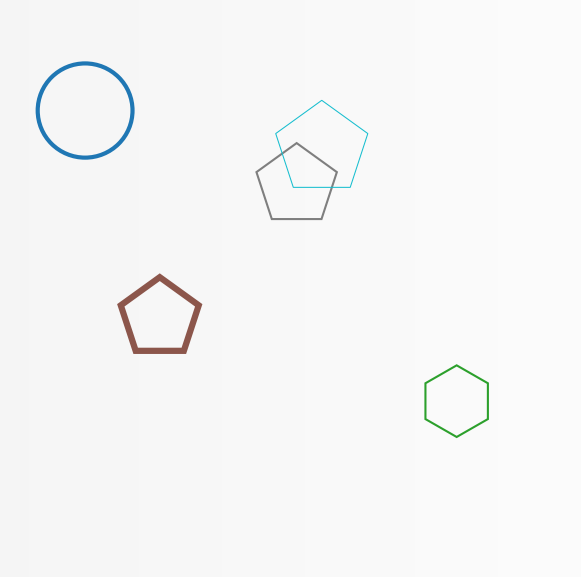[{"shape": "circle", "thickness": 2, "radius": 0.41, "center": [0.146, 0.808]}, {"shape": "hexagon", "thickness": 1, "radius": 0.31, "center": [0.786, 0.304]}, {"shape": "pentagon", "thickness": 3, "radius": 0.35, "center": [0.275, 0.449]}, {"shape": "pentagon", "thickness": 1, "radius": 0.36, "center": [0.51, 0.679]}, {"shape": "pentagon", "thickness": 0.5, "radius": 0.42, "center": [0.554, 0.742]}]